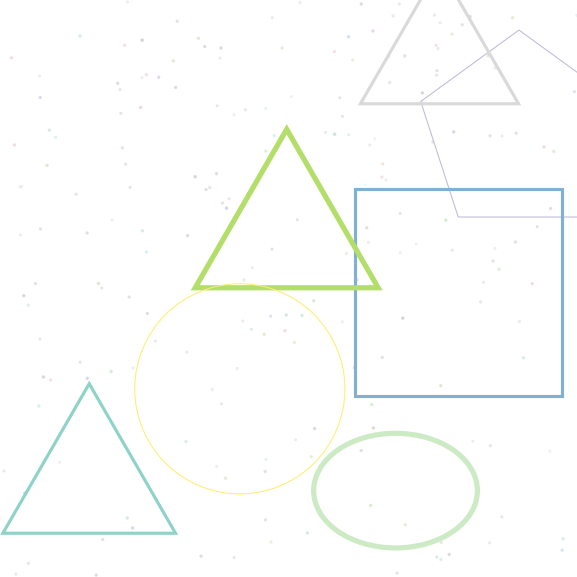[{"shape": "triangle", "thickness": 1.5, "radius": 0.86, "center": [0.154, 0.162]}, {"shape": "pentagon", "thickness": 0.5, "radius": 0.89, "center": [0.899, 0.768]}, {"shape": "square", "thickness": 1.5, "radius": 0.9, "center": [0.794, 0.492]}, {"shape": "triangle", "thickness": 2.5, "radius": 0.91, "center": [0.496, 0.592]}, {"shape": "triangle", "thickness": 1.5, "radius": 0.79, "center": [0.761, 0.898]}, {"shape": "oval", "thickness": 2.5, "radius": 0.71, "center": [0.685, 0.15]}, {"shape": "circle", "thickness": 0.5, "radius": 0.91, "center": [0.415, 0.326]}]